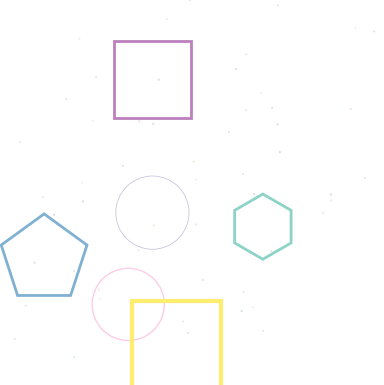[{"shape": "hexagon", "thickness": 2, "radius": 0.42, "center": [0.683, 0.411]}, {"shape": "circle", "thickness": 0.5, "radius": 0.48, "center": [0.396, 0.448]}, {"shape": "pentagon", "thickness": 2, "radius": 0.59, "center": [0.115, 0.327]}, {"shape": "circle", "thickness": 1, "radius": 0.47, "center": [0.333, 0.209]}, {"shape": "square", "thickness": 2, "radius": 0.5, "center": [0.396, 0.794]}, {"shape": "square", "thickness": 3, "radius": 0.58, "center": [0.458, 0.102]}]